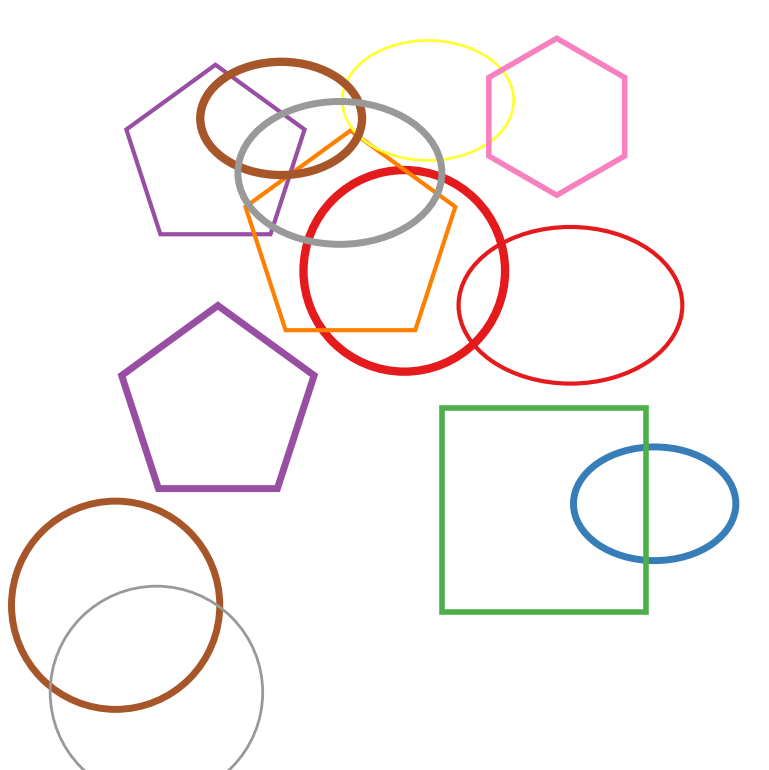[{"shape": "oval", "thickness": 1.5, "radius": 0.73, "center": [0.741, 0.604]}, {"shape": "circle", "thickness": 3, "radius": 0.65, "center": [0.525, 0.648]}, {"shape": "oval", "thickness": 2.5, "radius": 0.53, "center": [0.85, 0.346]}, {"shape": "square", "thickness": 2, "radius": 0.66, "center": [0.706, 0.338]}, {"shape": "pentagon", "thickness": 2.5, "radius": 0.66, "center": [0.283, 0.472]}, {"shape": "pentagon", "thickness": 1.5, "radius": 0.61, "center": [0.28, 0.794]}, {"shape": "pentagon", "thickness": 1.5, "radius": 0.72, "center": [0.455, 0.687]}, {"shape": "oval", "thickness": 1, "radius": 0.56, "center": [0.556, 0.87]}, {"shape": "oval", "thickness": 3, "radius": 0.53, "center": [0.365, 0.846]}, {"shape": "circle", "thickness": 2.5, "radius": 0.68, "center": [0.15, 0.214]}, {"shape": "hexagon", "thickness": 2, "radius": 0.51, "center": [0.723, 0.848]}, {"shape": "oval", "thickness": 2.5, "radius": 0.66, "center": [0.441, 0.775]}, {"shape": "circle", "thickness": 1, "radius": 0.69, "center": [0.203, 0.101]}]